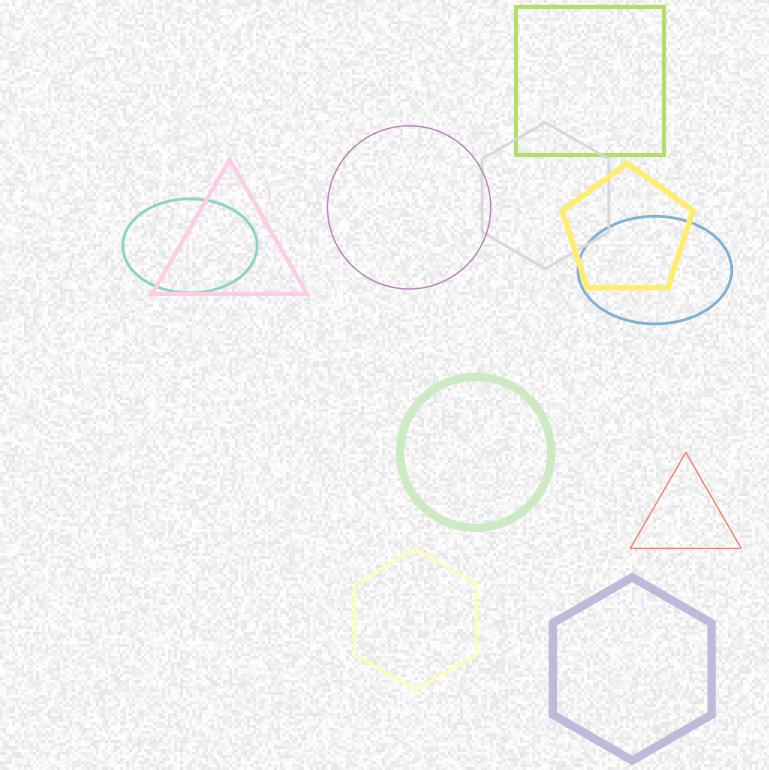[{"shape": "oval", "thickness": 1, "radius": 0.44, "center": [0.247, 0.681]}, {"shape": "hexagon", "thickness": 1, "radius": 0.46, "center": [0.54, 0.196]}, {"shape": "hexagon", "thickness": 3, "radius": 0.6, "center": [0.821, 0.131]}, {"shape": "triangle", "thickness": 0.5, "radius": 0.42, "center": [0.891, 0.329]}, {"shape": "oval", "thickness": 1, "radius": 0.5, "center": [0.85, 0.649]}, {"shape": "square", "thickness": 1.5, "radius": 0.48, "center": [0.766, 0.895]}, {"shape": "triangle", "thickness": 1.5, "radius": 0.58, "center": [0.298, 0.676]}, {"shape": "hexagon", "thickness": 1, "radius": 0.48, "center": [0.708, 0.746]}, {"shape": "circle", "thickness": 0.5, "radius": 0.53, "center": [0.531, 0.731]}, {"shape": "circle", "thickness": 3, "radius": 0.49, "center": [0.618, 0.413]}, {"shape": "pentagon", "thickness": 2, "radius": 0.45, "center": [0.815, 0.699]}]